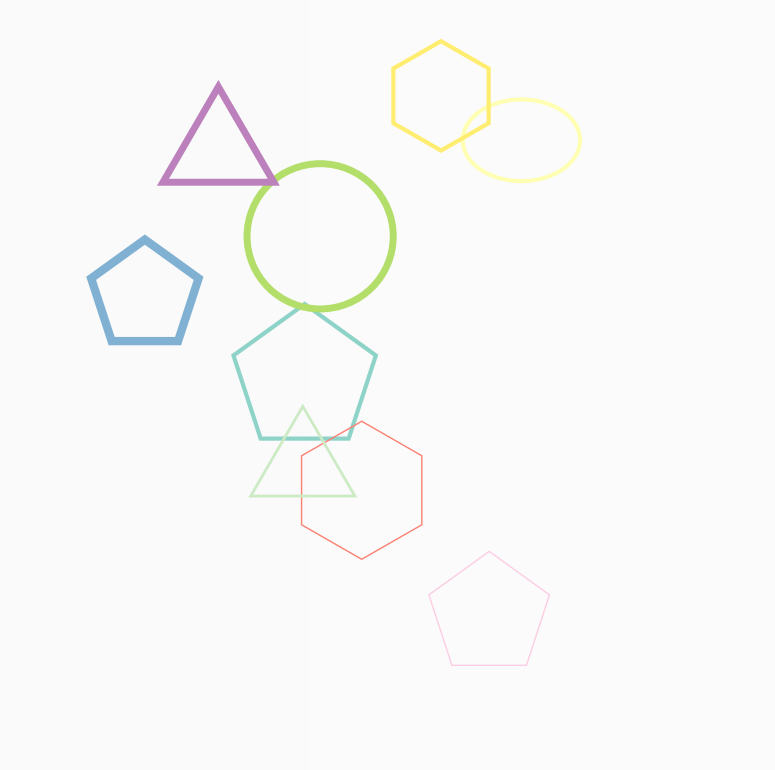[{"shape": "pentagon", "thickness": 1.5, "radius": 0.48, "center": [0.393, 0.509]}, {"shape": "oval", "thickness": 1.5, "radius": 0.38, "center": [0.673, 0.818]}, {"shape": "hexagon", "thickness": 0.5, "radius": 0.45, "center": [0.467, 0.363]}, {"shape": "pentagon", "thickness": 3, "radius": 0.36, "center": [0.187, 0.616]}, {"shape": "circle", "thickness": 2.5, "radius": 0.47, "center": [0.413, 0.693]}, {"shape": "pentagon", "thickness": 0.5, "radius": 0.41, "center": [0.631, 0.202]}, {"shape": "triangle", "thickness": 2.5, "radius": 0.41, "center": [0.282, 0.805]}, {"shape": "triangle", "thickness": 1, "radius": 0.39, "center": [0.391, 0.395]}, {"shape": "hexagon", "thickness": 1.5, "radius": 0.35, "center": [0.569, 0.876]}]